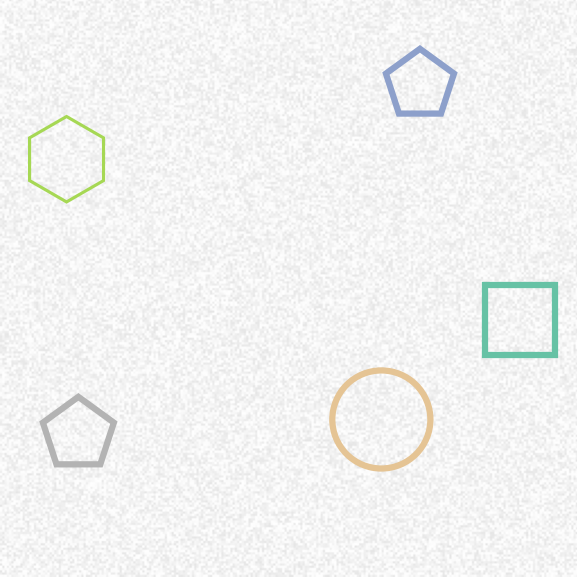[{"shape": "square", "thickness": 3, "radius": 0.3, "center": [0.9, 0.445]}, {"shape": "pentagon", "thickness": 3, "radius": 0.31, "center": [0.727, 0.853]}, {"shape": "hexagon", "thickness": 1.5, "radius": 0.37, "center": [0.115, 0.723]}, {"shape": "circle", "thickness": 3, "radius": 0.42, "center": [0.66, 0.273]}, {"shape": "pentagon", "thickness": 3, "radius": 0.32, "center": [0.136, 0.247]}]